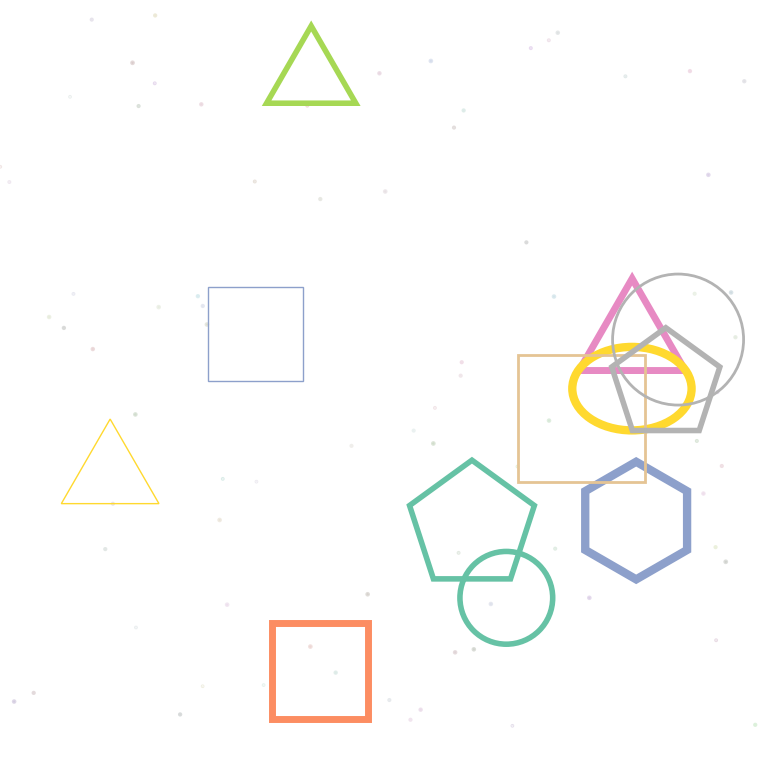[{"shape": "circle", "thickness": 2, "radius": 0.3, "center": [0.658, 0.224]}, {"shape": "pentagon", "thickness": 2, "radius": 0.43, "center": [0.613, 0.317]}, {"shape": "square", "thickness": 2.5, "radius": 0.31, "center": [0.415, 0.128]}, {"shape": "square", "thickness": 0.5, "radius": 0.31, "center": [0.332, 0.566]}, {"shape": "hexagon", "thickness": 3, "radius": 0.38, "center": [0.826, 0.324]}, {"shape": "triangle", "thickness": 2.5, "radius": 0.4, "center": [0.821, 0.559]}, {"shape": "triangle", "thickness": 2, "radius": 0.33, "center": [0.404, 0.899]}, {"shape": "oval", "thickness": 3, "radius": 0.39, "center": [0.821, 0.495]}, {"shape": "triangle", "thickness": 0.5, "radius": 0.37, "center": [0.143, 0.383]}, {"shape": "square", "thickness": 1, "radius": 0.41, "center": [0.755, 0.456]}, {"shape": "pentagon", "thickness": 2, "radius": 0.37, "center": [0.865, 0.501]}, {"shape": "circle", "thickness": 1, "radius": 0.43, "center": [0.881, 0.559]}]